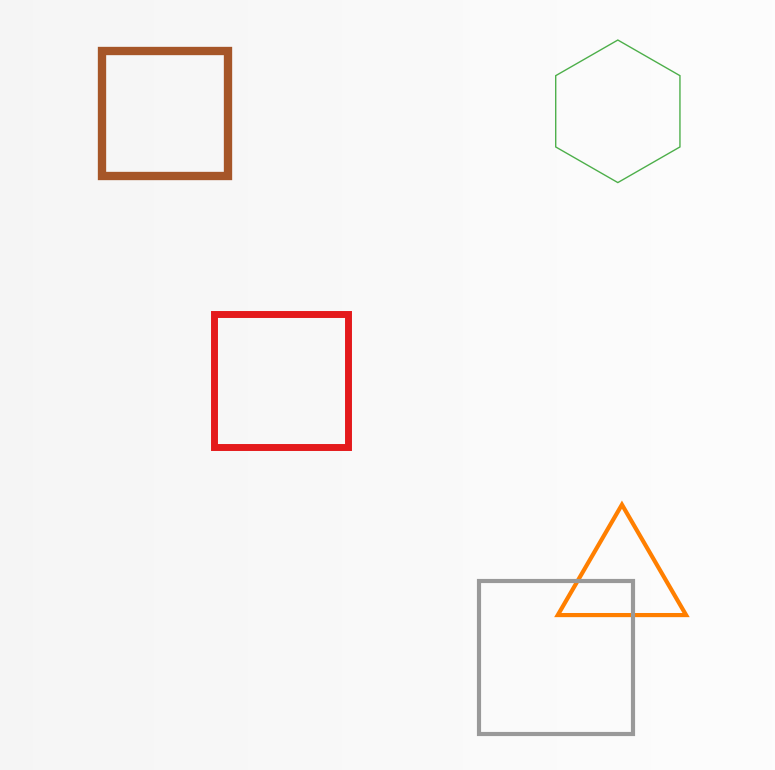[{"shape": "square", "thickness": 2.5, "radius": 0.43, "center": [0.363, 0.506]}, {"shape": "hexagon", "thickness": 0.5, "radius": 0.46, "center": [0.797, 0.855]}, {"shape": "triangle", "thickness": 1.5, "radius": 0.48, "center": [0.803, 0.249]}, {"shape": "square", "thickness": 3, "radius": 0.41, "center": [0.213, 0.853]}, {"shape": "square", "thickness": 1.5, "radius": 0.5, "center": [0.717, 0.146]}]